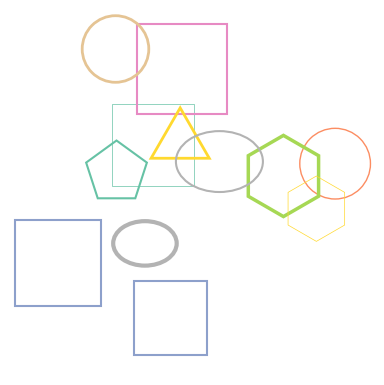[{"shape": "square", "thickness": 0.5, "radius": 0.54, "center": [0.397, 0.623]}, {"shape": "pentagon", "thickness": 1.5, "radius": 0.41, "center": [0.303, 0.552]}, {"shape": "circle", "thickness": 1, "radius": 0.46, "center": [0.87, 0.575]}, {"shape": "square", "thickness": 1.5, "radius": 0.48, "center": [0.443, 0.174]}, {"shape": "square", "thickness": 1.5, "radius": 0.56, "center": [0.15, 0.316]}, {"shape": "square", "thickness": 1.5, "radius": 0.59, "center": [0.472, 0.82]}, {"shape": "hexagon", "thickness": 2.5, "radius": 0.53, "center": [0.736, 0.543]}, {"shape": "hexagon", "thickness": 0.5, "radius": 0.42, "center": [0.822, 0.458]}, {"shape": "triangle", "thickness": 2, "radius": 0.44, "center": [0.468, 0.633]}, {"shape": "circle", "thickness": 2, "radius": 0.43, "center": [0.3, 0.873]}, {"shape": "oval", "thickness": 1.5, "radius": 0.56, "center": [0.57, 0.58]}, {"shape": "oval", "thickness": 3, "radius": 0.41, "center": [0.376, 0.368]}]